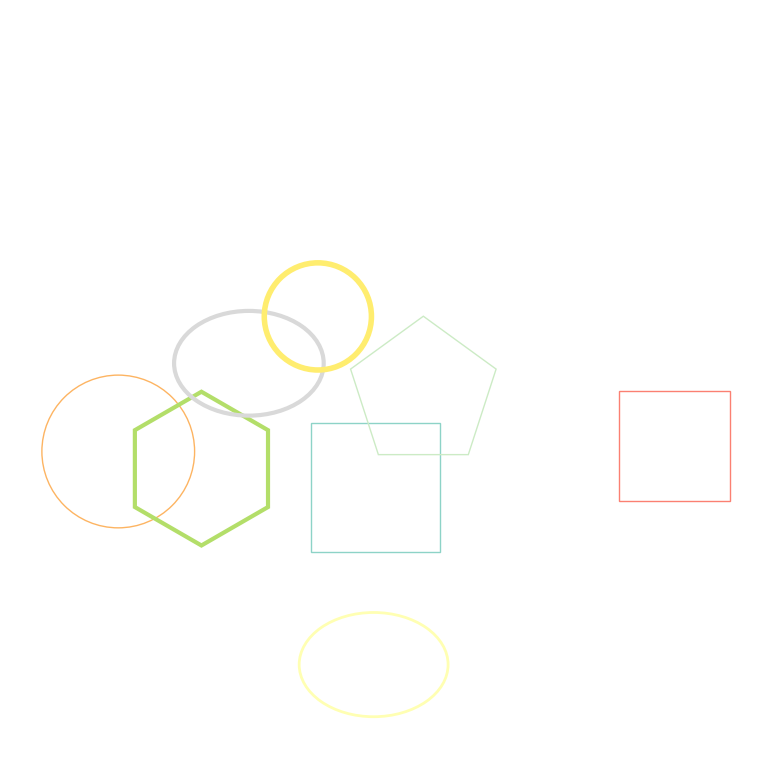[{"shape": "square", "thickness": 0.5, "radius": 0.42, "center": [0.488, 0.367]}, {"shape": "oval", "thickness": 1, "radius": 0.48, "center": [0.485, 0.137]}, {"shape": "square", "thickness": 0.5, "radius": 0.36, "center": [0.875, 0.421]}, {"shape": "circle", "thickness": 0.5, "radius": 0.5, "center": [0.154, 0.414]}, {"shape": "hexagon", "thickness": 1.5, "radius": 0.5, "center": [0.262, 0.391]}, {"shape": "oval", "thickness": 1.5, "radius": 0.49, "center": [0.323, 0.528]}, {"shape": "pentagon", "thickness": 0.5, "radius": 0.5, "center": [0.55, 0.49]}, {"shape": "circle", "thickness": 2, "radius": 0.35, "center": [0.413, 0.589]}]